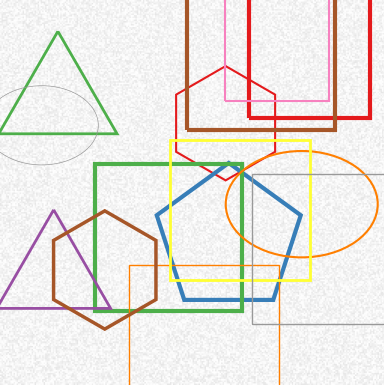[{"shape": "hexagon", "thickness": 1.5, "radius": 0.74, "center": [0.586, 0.68]}, {"shape": "square", "thickness": 3, "radius": 0.79, "center": [0.804, 0.85]}, {"shape": "pentagon", "thickness": 3, "radius": 0.98, "center": [0.594, 0.38]}, {"shape": "square", "thickness": 3, "radius": 0.96, "center": [0.437, 0.384]}, {"shape": "triangle", "thickness": 2, "radius": 0.89, "center": [0.15, 0.741]}, {"shape": "triangle", "thickness": 2, "radius": 0.85, "center": [0.139, 0.284]}, {"shape": "square", "thickness": 1, "radius": 0.97, "center": [0.53, 0.118]}, {"shape": "oval", "thickness": 1.5, "radius": 0.99, "center": [0.784, 0.47]}, {"shape": "square", "thickness": 2, "radius": 0.91, "center": [0.622, 0.455]}, {"shape": "square", "thickness": 3, "radius": 0.96, "center": [0.679, 0.854]}, {"shape": "hexagon", "thickness": 2.5, "radius": 0.77, "center": [0.272, 0.299]}, {"shape": "square", "thickness": 1.5, "radius": 0.67, "center": [0.719, 0.871]}, {"shape": "oval", "thickness": 0.5, "radius": 0.73, "center": [0.108, 0.674]}, {"shape": "square", "thickness": 1, "radius": 0.98, "center": [0.85, 0.353]}]